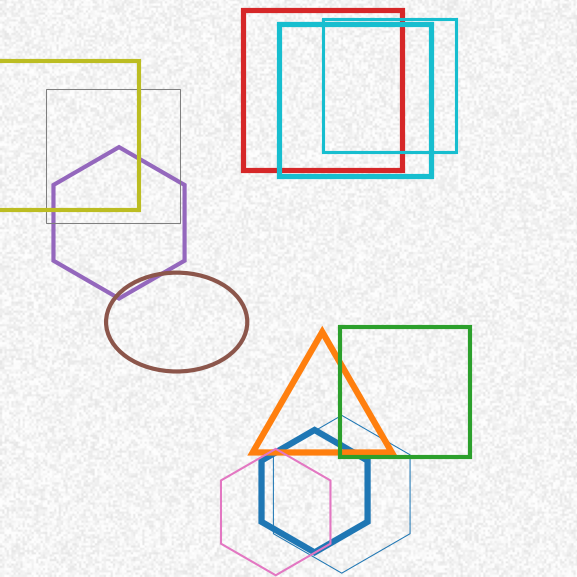[{"shape": "hexagon", "thickness": 0.5, "radius": 0.68, "center": [0.592, 0.143]}, {"shape": "hexagon", "thickness": 3, "radius": 0.53, "center": [0.545, 0.149]}, {"shape": "triangle", "thickness": 3, "radius": 0.7, "center": [0.558, 0.285]}, {"shape": "square", "thickness": 2, "radius": 0.56, "center": [0.701, 0.321]}, {"shape": "square", "thickness": 2.5, "radius": 0.69, "center": [0.558, 0.844]}, {"shape": "hexagon", "thickness": 2, "radius": 0.66, "center": [0.206, 0.613]}, {"shape": "oval", "thickness": 2, "radius": 0.61, "center": [0.306, 0.441]}, {"shape": "hexagon", "thickness": 1, "radius": 0.55, "center": [0.477, 0.112]}, {"shape": "square", "thickness": 0.5, "radius": 0.58, "center": [0.196, 0.729]}, {"shape": "square", "thickness": 2, "radius": 0.65, "center": [0.111, 0.765]}, {"shape": "square", "thickness": 2.5, "radius": 0.66, "center": [0.615, 0.826]}, {"shape": "square", "thickness": 1.5, "radius": 0.58, "center": [0.674, 0.851]}]